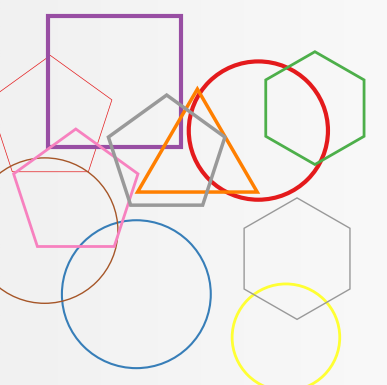[{"shape": "pentagon", "thickness": 0.5, "radius": 0.84, "center": [0.13, 0.689]}, {"shape": "circle", "thickness": 3, "radius": 0.9, "center": [0.667, 0.661]}, {"shape": "circle", "thickness": 1.5, "radius": 0.96, "center": [0.352, 0.236]}, {"shape": "hexagon", "thickness": 2, "radius": 0.73, "center": [0.813, 0.719]}, {"shape": "square", "thickness": 3, "radius": 0.86, "center": [0.295, 0.789]}, {"shape": "triangle", "thickness": 2.5, "radius": 0.89, "center": [0.509, 0.59]}, {"shape": "circle", "thickness": 2, "radius": 0.69, "center": [0.738, 0.124]}, {"shape": "circle", "thickness": 1, "radius": 0.94, "center": [0.115, 0.401]}, {"shape": "pentagon", "thickness": 2, "radius": 0.84, "center": [0.196, 0.496]}, {"shape": "hexagon", "thickness": 1, "radius": 0.79, "center": [0.767, 0.328]}, {"shape": "pentagon", "thickness": 2.5, "radius": 0.79, "center": [0.43, 0.595]}]